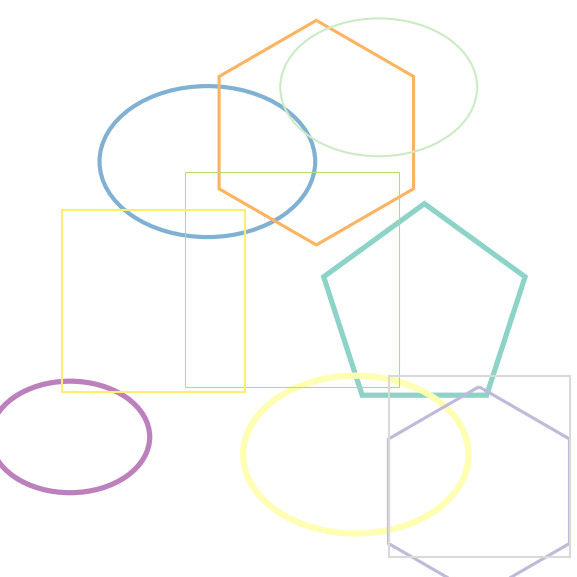[{"shape": "pentagon", "thickness": 2.5, "radius": 0.92, "center": [0.735, 0.463]}, {"shape": "oval", "thickness": 3, "radius": 0.98, "center": [0.616, 0.212]}, {"shape": "hexagon", "thickness": 1.5, "radius": 0.9, "center": [0.829, 0.149]}, {"shape": "oval", "thickness": 2, "radius": 0.93, "center": [0.359, 0.719]}, {"shape": "hexagon", "thickness": 1.5, "radius": 0.97, "center": [0.548, 0.769]}, {"shape": "square", "thickness": 0.5, "radius": 0.93, "center": [0.506, 0.515]}, {"shape": "square", "thickness": 1, "radius": 0.78, "center": [0.83, 0.192]}, {"shape": "oval", "thickness": 2.5, "radius": 0.69, "center": [0.121, 0.243]}, {"shape": "oval", "thickness": 1, "radius": 0.85, "center": [0.656, 0.848]}, {"shape": "square", "thickness": 1, "radius": 0.79, "center": [0.266, 0.478]}]